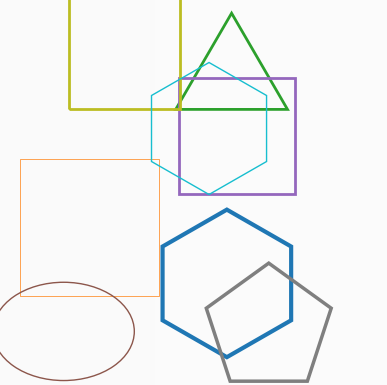[{"shape": "hexagon", "thickness": 3, "radius": 0.96, "center": [0.585, 0.264]}, {"shape": "square", "thickness": 0.5, "radius": 0.89, "center": [0.231, 0.409]}, {"shape": "triangle", "thickness": 2, "radius": 0.83, "center": [0.598, 0.799]}, {"shape": "square", "thickness": 2, "radius": 0.75, "center": [0.612, 0.647]}, {"shape": "oval", "thickness": 1, "radius": 0.91, "center": [0.164, 0.139]}, {"shape": "pentagon", "thickness": 2.5, "radius": 0.85, "center": [0.694, 0.147]}, {"shape": "square", "thickness": 2, "radius": 0.72, "center": [0.321, 0.861]}, {"shape": "hexagon", "thickness": 1, "radius": 0.86, "center": [0.539, 0.666]}]